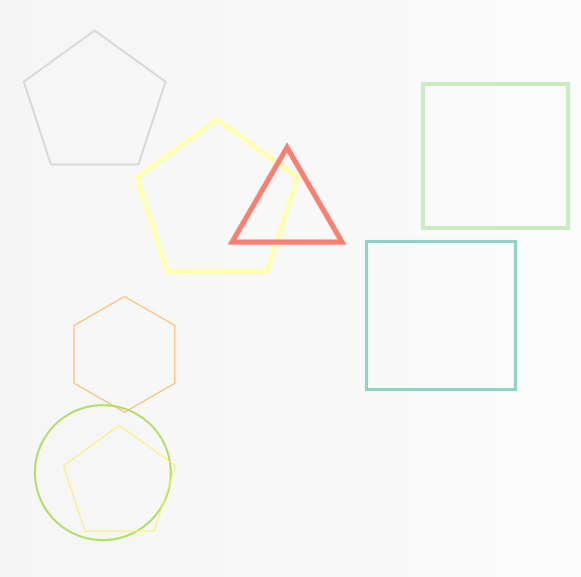[{"shape": "square", "thickness": 1.5, "radius": 0.64, "center": [0.758, 0.453]}, {"shape": "pentagon", "thickness": 2.5, "radius": 0.73, "center": [0.374, 0.647]}, {"shape": "triangle", "thickness": 2.5, "radius": 0.55, "center": [0.494, 0.635]}, {"shape": "hexagon", "thickness": 0.5, "radius": 0.5, "center": [0.214, 0.386]}, {"shape": "circle", "thickness": 1, "radius": 0.58, "center": [0.177, 0.181]}, {"shape": "pentagon", "thickness": 1, "radius": 0.64, "center": [0.163, 0.818]}, {"shape": "square", "thickness": 2, "radius": 0.62, "center": [0.852, 0.729]}, {"shape": "pentagon", "thickness": 0.5, "radius": 0.51, "center": [0.206, 0.161]}]